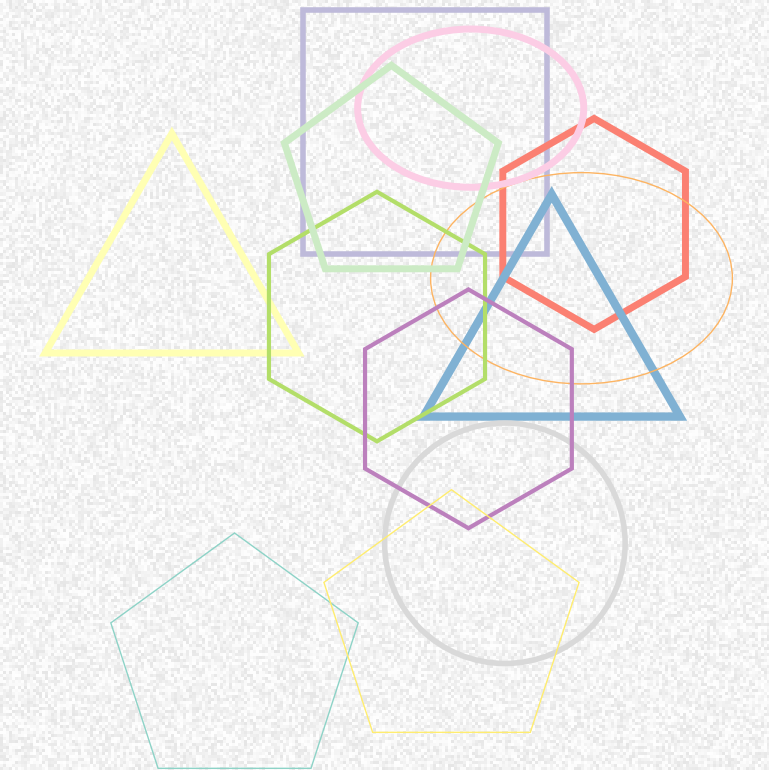[{"shape": "pentagon", "thickness": 0.5, "radius": 0.84, "center": [0.305, 0.139]}, {"shape": "triangle", "thickness": 2.5, "radius": 0.95, "center": [0.223, 0.637]}, {"shape": "square", "thickness": 2, "radius": 0.79, "center": [0.552, 0.828]}, {"shape": "hexagon", "thickness": 2.5, "radius": 0.68, "center": [0.772, 0.709]}, {"shape": "triangle", "thickness": 3, "radius": 0.96, "center": [0.717, 0.555]}, {"shape": "oval", "thickness": 0.5, "radius": 0.98, "center": [0.755, 0.639]}, {"shape": "hexagon", "thickness": 1.5, "radius": 0.81, "center": [0.49, 0.589]}, {"shape": "oval", "thickness": 2.5, "radius": 0.73, "center": [0.611, 0.86]}, {"shape": "circle", "thickness": 2, "radius": 0.78, "center": [0.656, 0.294]}, {"shape": "hexagon", "thickness": 1.5, "radius": 0.78, "center": [0.608, 0.469]}, {"shape": "pentagon", "thickness": 2.5, "radius": 0.73, "center": [0.508, 0.769]}, {"shape": "pentagon", "thickness": 0.5, "radius": 0.87, "center": [0.586, 0.19]}]